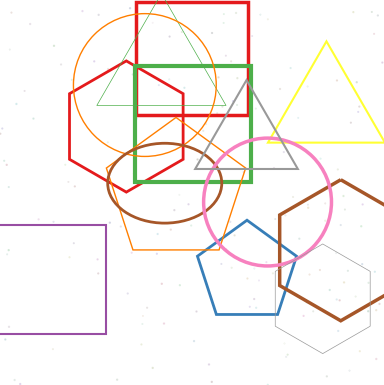[{"shape": "hexagon", "thickness": 2, "radius": 0.85, "center": [0.328, 0.671]}, {"shape": "square", "thickness": 2.5, "radius": 0.73, "center": [0.499, 0.848]}, {"shape": "pentagon", "thickness": 2, "radius": 0.68, "center": [0.642, 0.293]}, {"shape": "square", "thickness": 3, "radius": 0.75, "center": [0.501, 0.677]}, {"shape": "triangle", "thickness": 0.5, "radius": 0.97, "center": [0.419, 0.823]}, {"shape": "square", "thickness": 1.5, "radius": 0.71, "center": [0.133, 0.274]}, {"shape": "circle", "thickness": 1, "radius": 0.93, "center": [0.376, 0.779]}, {"shape": "pentagon", "thickness": 1, "radius": 0.95, "center": [0.457, 0.505]}, {"shape": "triangle", "thickness": 1.5, "radius": 0.88, "center": [0.848, 0.717]}, {"shape": "oval", "thickness": 2, "radius": 0.74, "center": [0.428, 0.524]}, {"shape": "hexagon", "thickness": 2.5, "radius": 0.92, "center": [0.885, 0.35]}, {"shape": "circle", "thickness": 2.5, "radius": 0.83, "center": [0.695, 0.475]}, {"shape": "hexagon", "thickness": 0.5, "radius": 0.71, "center": [0.838, 0.224]}, {"shape": "triangle", "thickness": 1.5, "radius": 0.77, "center": [0.64, 0.638]}]